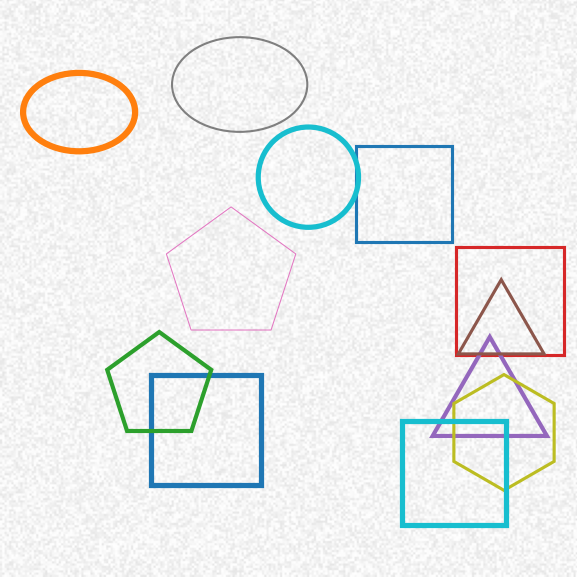[{"shape": "square", "thickness": 1.5, "radius": 0.41, "center": [0.7, 0.663]}, {"shape": "square", "thickness": 2.5, "radius": 0.47, "center": [0.356, 0.255]}, {"shape": "oval", "thickness": 3, "radius": 0.48, "center": [0.137, 0.805]}, {"shape": "pentagon", "thickness": 2, "radius": 0.47, "center": [0.276, 0.329]}, {"shape": "square", "thickness": 1.5, "radius": 0.47, "center": [0.883, 0.477]}, {"shape": "triangle", "thickness": 2, "radius": 0.57, "center": [0.848, 0.301]}, {"shape": "triangle", "thickness": 1.5, "radius": 0.43, "center": [0.868, 0.429]}, {"shape": "pentagon", "thickness": 0.5, "radius": 0.59, "center": [0.4, 0.523]}, {"shape": "oval", "thickness": 1, "radius": 0.59, "center": [0.415, 0.853]}, {"shape": "hexagon", "thickness": 1.5, "radius": 0.5, "center": [0.873, 0.25]}, {"shape": "square", "thickness": 2.5, "radius": 0.45, "center": [0.786, 0.18]}, {"shape": "circle", "thickness": 2.5, "radius": 0.43, "center": [0.534, 0.692]}]